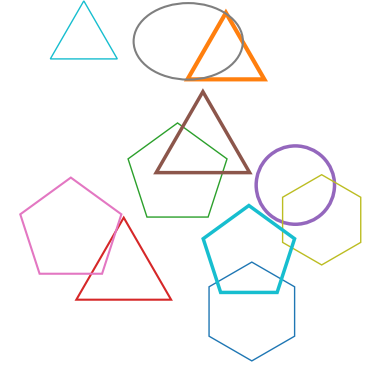[{"shape": "hexagon", "thickness": 1, "radius": 0.64, "center": [0.654, 0.191]}, {"shape": "triangle", "thickness": 3, "radius": 0.58, "center": [0.587, 0.852]}, {"shape": "pentagon", "thickness": 1, "radius": 0.68, "center": [0.461, 0.546]}, {"shape": "triangle", "thickness": 1.5, "radius": 0.71, "center": [0.321, 0.293]}, {"shape": "circle", "thickness": 2.5, "radius": 0.51, "center": [0.767, 0.519]}, {"shape": "triangle", "thickness": 2.5, "radius": 0.7, "center": [0.527, 0.622]}, {"shape": "pentagon", "thickness": 1.5, "radius": 0.69, "center": [0.184, 0.401]}, {"shape": "oval", "thickness": 1.5, "radius": 0.71, "center": [0.489, 0.893]}, {"shape": "hexagon", "thickness": 1, "radius": 0.59, "center": [0.836, 0.429]}, {"shape": "triangle", "thickness": 1, "radius": 0.5, "center": [0.218, 0.897]}, {"shape": "pentagon", "thickness": 2.5, "radius": 0.62, "center": [0.646, 0.341]}]